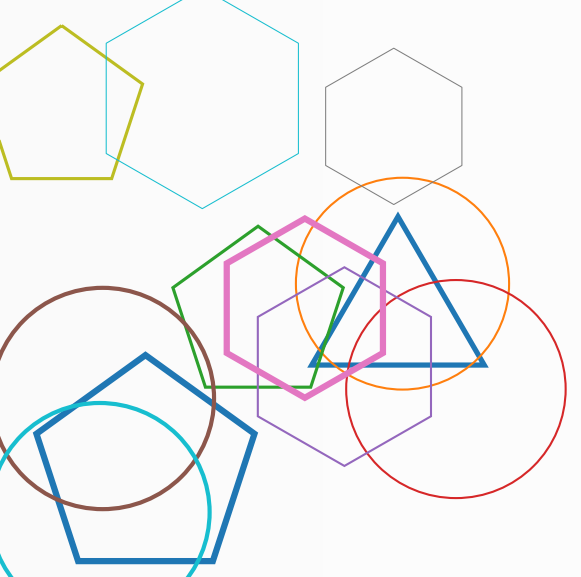[{"shape": "pentagon", "thickness": 3, "radius": 0.99, "center": [0.25, 0.187]}, {"shape": "triangle", "thickness": 2.5, "radius": 0.86, "center": [0.685, 0.453]}, {"shape": "circle", "thickness": 1, "radius": 0.92, "center": [0.692, 0.508]}, {"shape": "pentagon", "thickness": 1.5, "radius": 0.77, "center": [0.444, 0.453]}, {"shape": "circle", "thickness": 1, "radius": 0.94, "center": [0.784, 0.325]}, {"shape": "hexagon", "thickness": 1, "radius": 0.86, "center": [0.593, 0.364]}, {"shape": "circle", "thickness": 2, "radius": 0.96, "center": [0.177, 0.309]}, {"shape": "hexagon", "thickness": 3, "radius": 0.78, "center": [0.524, 0.465]}, {"shape": "hexagon", "thickness": 0.5, "radius": 0.68, "center": [0.677, 0.78]}, {"shape": "pentagon", "thickness": 1.5, "radius": 0.73, "center": [0.106, 0.808]}, {"shape": "circle", "thickness": 2, "radius": 0.95, "center": [0.171, 0.112]}, {"shape": "hexagon", "thickness": 0.5, "radius": 0.95, "center": [0.348, 0.829]}]